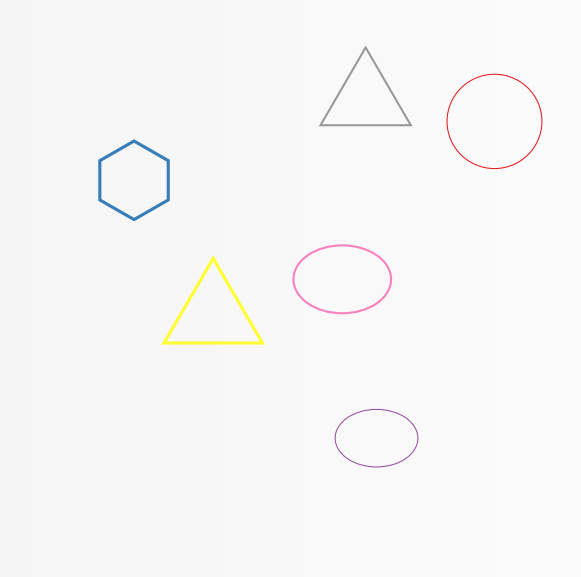[{"shape": "circle", "thickness": 0.5, "radius": 0.41, "center": [0.851, 0.789]}, {"shape": "hexagon", "thickness": 1.5, "radius": 0.34, "center": [0.231, 0.687]}, {"shape": "oval", "thickness": 0.5, "radius": 0.36, "center": [0.648, 0.24]}, {"shape": "triangle", "thickness": 1.5, "radius": 0.49, "center": [0.367, 0.454]}, {"shape": "oval", "thickness": 1, "radius": 0.42, "center": [0.589, 0.515]}, {"shape": "triangle", "thickness": 1, "radius": 0.45, "center": [0.629, 0.827]}]